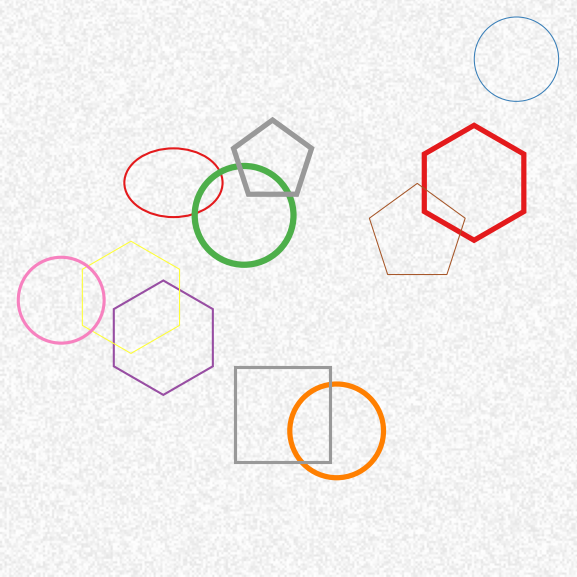[{"shape": "oval", "thickness": 1, "radius": 0.43, "center": [0.3, 0.683]}, {"shape": "hexagon", "thickness": 2.5, "radius": 0.5, "center": [0.821, 0.683]}, {"shape": "circle", "thickness": 0.5, "radius": 0.37, "center": [0.894, 0.897]}, {"shape": "circle", "thickness": 3, "radius": 0.43, "center": [0.423, 0.626]}, {"shape": "hexagon", "thickness": 1, "radius": 0.5, "center": [0.283, 0.414]}, {"shape": "circle", "thickness": 2.5, "radius": 0.41, "center": [0.583, 0.253]}, {"shape": "hexagon", "thickness": 0.5, "radius": 0.49, "center": [0.227, 0.484]}, {"shape": "pentagon", "thickness": 0.5, "radius": 0.44, "center": [0.723, 0.594]}, {"shape": "circle", "thickness": 1.5, "radius": 0.37, "center": [0.106, 0.479]}, {"shape": "pentagon", "thickness": 2.5, "radius": 0.36, "center": [0.472, 0.72]}, {"shape": "square", "thickness": 1.5, "radius": 0.41, "center": [0.49, 0.281]}]